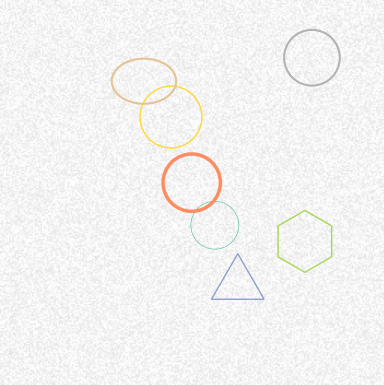[{"shape": "circle", "thickness": 0.5, "radius": 0.31, "center": [0.558, 0.415]}, {"shape": "circle", "thickness": 2.5, "radius": 0.37, "center": [0.498, 0.526]}, {"shape": "triangle", "thickness": 1, "radius": 0.39, "center": [0.618, 0.262]}, {"shape": "hexagon", "thickness": 1, "radius": 0.4, "center": [0.792, 0.373]}, {"shape": "circle", "thickness": 1, "radius": 0.4, "center": [0.444, 0.696]}, {"shape": "oval", "thickness": 1.5, "radius": 0.42, "center": [0.374, 0.789]}, {"shape": "circle", "thickness": 1.5, "radius": 0.36, "center": [0.81, 0.85]}]